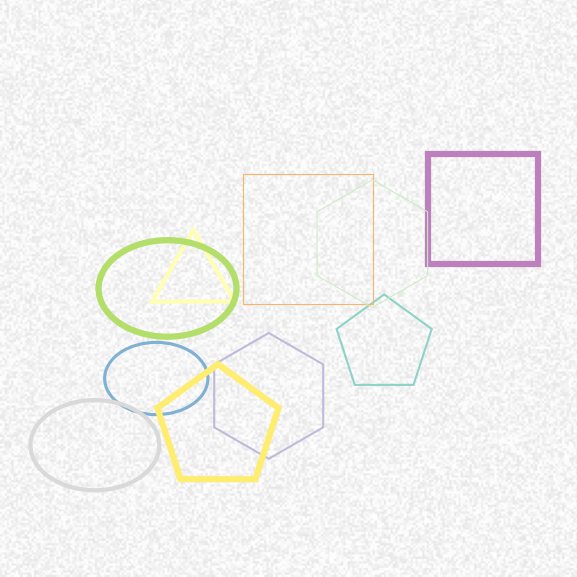[{"shape": "pentagon", "thickness": 1, "radius": 0.43, "center": [0.665, 0.403]}, {"shape": "triangle", "thickness": 2, "radius": 0.41, "center": [0.335, 0.518]}, {"shape": "hexagon", "thickness": 1, "radius": 0.54, "center": [0.465, 0.314]}, {"shape": "oval", "thickness": 1.5, "radius": 0.45, "center": [0.271, 0.344]}, {"shape": "square", "thickness": 0.5, "radius": 0.56, "center": [0.533, 0.585]}, {"shape": "oval", "thickness": 3, "radius": 0.6, "center": [0.29, 0.5]}, {"shape": "oval", "thickness": 2, "radius": 0.56, "center": [0.164, 0.228]}, {"shape": "square", "thickness": 3, "radius": 0.47, "center": [0.836, 0.638]}, {"shape": "hexagon", "thickness": 0.5, "radius": 0.55, "center": [0.645, 0.577]}, {"shape": "pentagon", "thickness": 3, "radius": 0.55, "center": [0.377, 0.259]}]